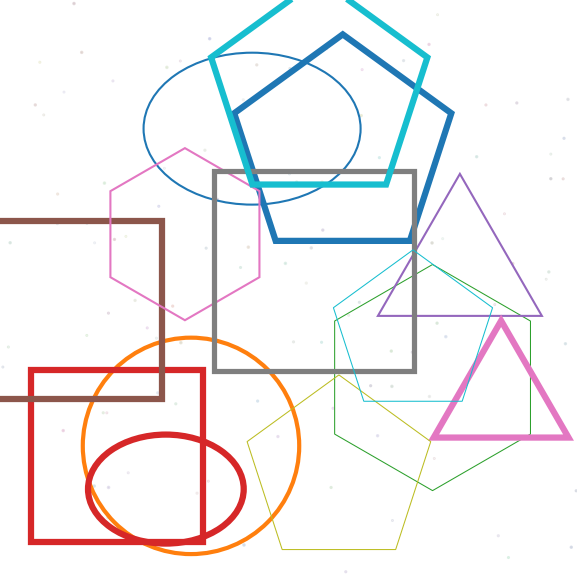[{"shape": "pentagon", "thickness": 3, "radius": 0.99, "center": [0.594, 0.742]}, {"shape": "oval", "thickness": 1, "radius": 0.94, "center": [0.437, 0.776]}, {"shape": "circle", "thickness": 2, "radius": 0.94, "center": [0.331, 0.227]}, {"shape": "hexagon", "thickness": 0.5, "radius": 0.98, "center": [0.749, 0.345]}, {"shape": "oval", "thickness": 3, "radius": 0.67, "center": [0.287, 0.152]}, {"shape": "square", "thickness": 3, "radius": 0.75, "center": [0.202, 0.21]}, {"shape": "triangle", "thickness": 1, "radius": 0.82, "center": [0.796, 0.534]}, {"shape": "square", "thickness": 3, "radius": 0.77, "center": [0.127, 0.462]}, {"shape": "hexagon", "thickness": 1, "radius": 0.74, "center": [0.32, 0.594]}, {"shape": "triangle", "thickness": 3, "radius": 0.67, "center": [0.868, 0.309]}, {"shape": "square", "thickness": 2.5, "radius": 0.87, "center": [0.544, 0.53]}, {"shape": "pentagon", "thickness": 0.5, "radius": 0.84, "center": [0.587, 0.183]}, {"shape": "pentagon", "thickness": 0.5, "radius": 0.72, "center": [0.715, 0.422]}, {"shape": "pentagon", "thickness": 3, "radius": 0.98, "center": [0.553, 0.839]}]